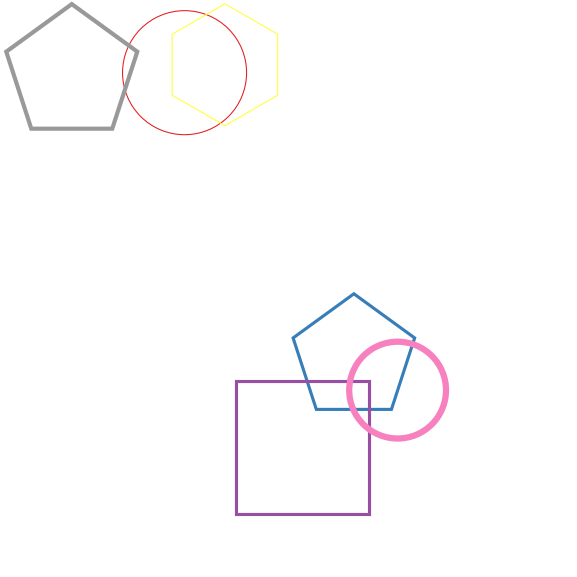[{"shape": "circle", "thickness": 0.5, "radius": 0.54, "center": [0.32, 0.873]}, {"shape": "pentagon", "thickness": 1.5, "radius": 0.55, "center": [0.613, 0.38]}, {"shape": "square", "thickness": 1.5, "radius": 0.57, "center": [0.524, 0.224]}, {"shape": "hexagon", "thickness": 0.5, "radius": 0.53, "center": [0.39, 0.887]}, {"shape": "circle", "thickness": 3, "radius": 0.42, "center": [0.689, 0.324]}, {"shape": "pentagon", "thickness": 2, "radius": 0.6, "center": [0.124, 0.873]}]